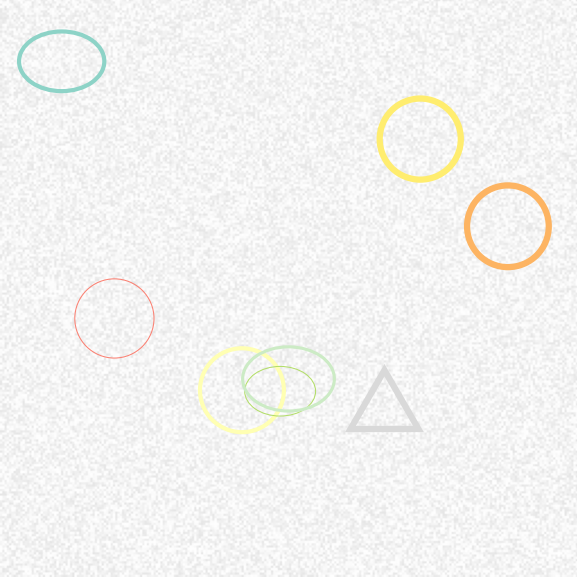[{"shape": "oval", "thickness": 2, "radius": 0.37, "center": [0.107, 0.893]}, {"shape": "circle", "thickness": 2, "radius": 0.36, "center": [0.419, 0.323]}, {"shape": "circle", "thickness": 0.5, "radius": 0.34, "center": [0.198, 0.448]}, {"shape": "circle", "thickness": 3, "radius": 0.35, "center": [0.88, 0.607]}, {"shape": "oval", "thickness": 0.5, "radius": 0.31, "center": [0.485, 0.322]}, {"shape": "triangle", "thickness": 3, "radius": 0.34, "center": [0.666, 0.29]}, {"shape": "oval", "thickness": 1.5, "radius": 0.4, "center": [0.5, 0.343]}, {"shape": "circle", "thickness": 3, "radius": 0.35, "center": [0.728, 0.758]}]